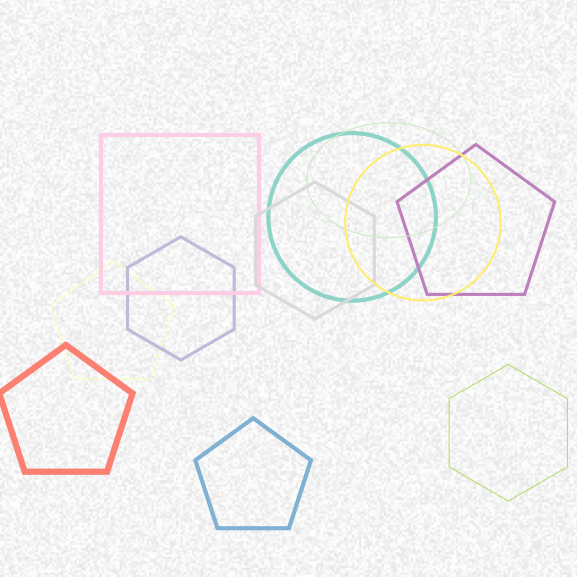[{"shape": "circle", "thickness": 2, "radius": 0.73, "center": [0.61, 0.624]}, {"shape": "pentagon", "thickness": 0.5, "radius": 0.56, "center": [0.195, 0.434]}, {"shape": "hexagon", "thickness": 1.5, "radius": 0.53, "center": [0.313, 0.482]}, {"shape": "pentagon", "thickness": 3, "radius": 0.61, "center": [0.114, 0.281]}, {"shape": "pentagon", "thickness": 2, "radius": 0.53, "center": [0.438, 0.17]}, {"shape": "hexagon", "thickness": 0.5, "radius": 0.59, "center": [0.88, 0.25]}, {"shape": "square", "thickness": 2, "radius": 0.68, "center": [0.312, 0.629]}, {"shape": "hexagon", "thickness": 1.5, "radius": 0.59, "center": [0.545, 0.565]}, {"shape": "pentagon", "thickness": 1.5, "radius": 0.72, "center": [0.824, 0.605]}, {"shape": "oval", "thickness": 0.5, "radius": 0.71, "center": [0.673, 0.687]}, {"shape": "circle", "thickness": 1, "radius": 0.67, "center": [0.732, 0.614]}]